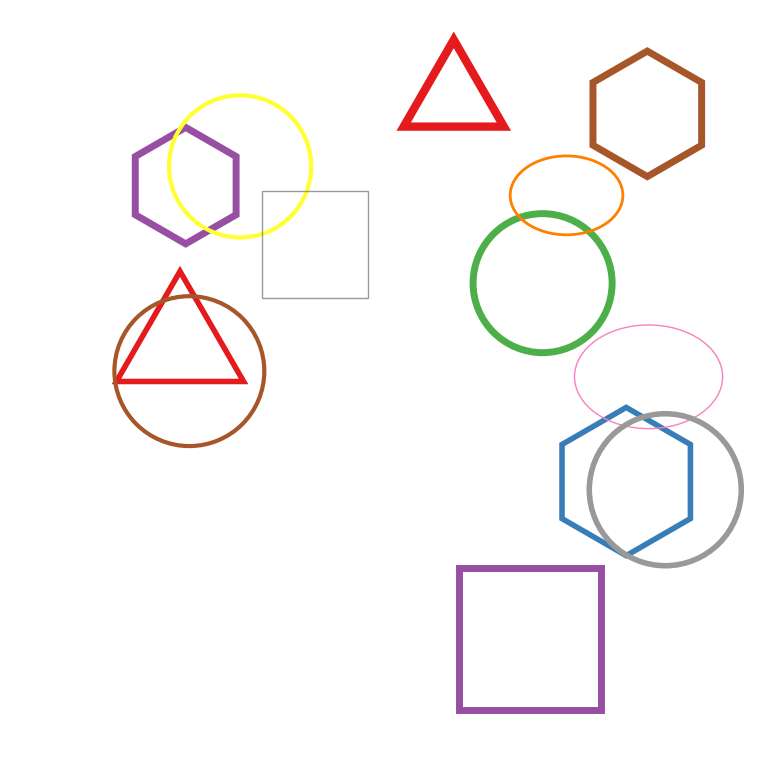[{"shape": "triangle", "thickness": 3, "radius": 0.38, "center": [0.589, 0.873]}, {"shape": "triangle", "thickness": 2, "radius": 0.48, "center": [0.234, 0.552]}, {"shape": "hexagon", "thickness": 2, "radius": 0.48, "center": [0.813, 0.375]}, {"shape": "circle", "thickness": 2.5, "radius": 0.45, "center": [0.705, 0.632]}, {"shape": "square", "thickness": 2.5, "radius": 0.46, "center": [0.688, 0.17]}, {"shape": "hexagon", "thickness": 2.5, "radius": 0.38, "center": [0.241, 0.759]}, {"shape": "oval", "thickness": 1, "radius": 0.37, "center": [0.736, 0.746]}, {"shape": "circle", "thickness": 1.5, "radius": 0.46, "center": [0.312, 0.784]}, {"shape": "hexagon", "thickness": 2.5, "radius": 0.41, "center": [0.841, 0.852]}, {"shape": "circle", "thickness": 1.5, "radius": 0.49, "center": [0.246, 0.518]}, {"shape": "oval", "thickness": 0.5, "radius": 0.48, "center": [0.842, 0.511]}, {"shape": "circle", "thickness": 2, "radius": 0.49, "center": [0.864, 0.364]}, {"shape": "square", "thickness": 0.5, "radius": 0.35, "center": [0.409, 0.683]}]